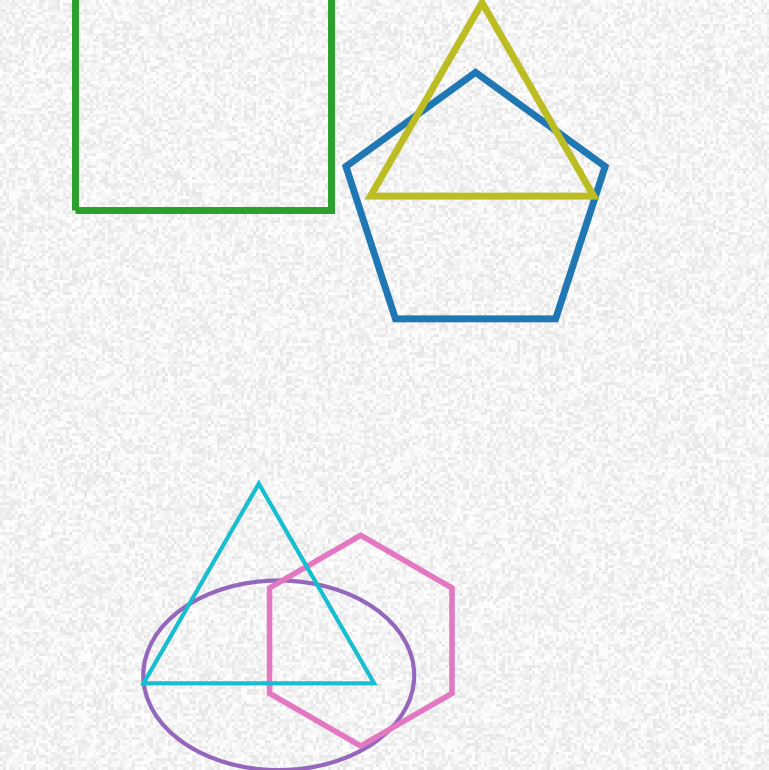[{"shape": "pentagon", "thickness": 2.5, "radius": 0.88, "center": [0.618, 0.729]}, {"shape": "square", "thickness": 2.5, "radius": 0.83, "center": [0.263, 0.893]}, {"shape": "oval", "thickness": 1.5, "radius": 0.88, "center": [0.362, 0.123]}, {"shape": "hexagon", "thickness": 2, "radius": 0.68, "center": [0.469, 0.168]}, {"shape": "triangle", "thickness": 2.5, "radius": 0.84, "center": [0.626, 0.829]}, {"shape": "triangle", "thickness": 1.5, "radius": 0.86, "center": [0.336, 0.199]}]